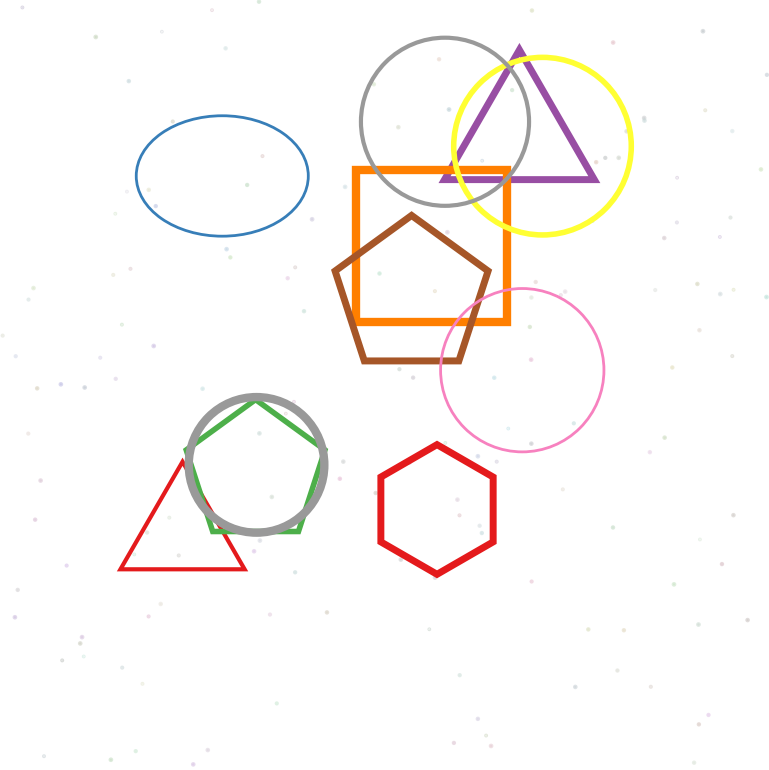[{"shape": "triangle", "thickness": 1.5, "radius": 0.47, "center": [0.237, 0.307]}, {"shape": "hexagon", "thickness": 2.5, "radius": 0.42, "center": [0.568, 0.338]}, {"shape": "oval", "thickness": 1, "radius": 0.56, "center": [0.289, 0.771]}, {"shape": "pentagon", "thickness": 2, "radius": 0.47, "center": [0.332, 0.386]}, {"shape": "triangle", "thickness": 2.5, "radius": 0.56, "center": [0.675, 0.823]}, {"shape": "square", "thickness": 3, "radius": 0.49, "center": [0.561, 0.68]}, {"shape": "circle", "thickness": 2, "radius": 0.58, "center": [0.705, 0.81]}, {"shape": "pentagon", "thickness": 2.5, "radius": 0.52, "center": [0.535, 0.616]}, {"shape": "circle", "thickness": 1, "radius": 0.53, "center": [0.678, 0.519]}, {"shape": "circle", "thickness": 3, "radius": 0.44, "center": [0.333, 0.396]}, {"shape": "circle", "thickness": 1.5, "radius": 0.55, "center": [0.578, 0.842]}]